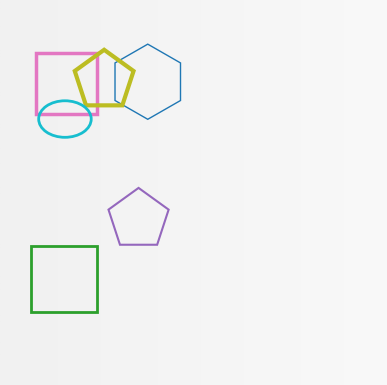[{"shape": "hexagon", "thickness": 1, "radius": 0.49, "center": [0.381, 0.788]}, {"shape": "square", "thickness": 2, "radius": 0.43, "center": [0.165, 0.275]}, {"shape": "pentagon", "thickness": 1.5, "radius": 0.41, "center": [0.358, 0.43]}, {"shape": "square", "thickness": 2.5, "radius": 0.4, "center": [0.172, 0.782]}, {"shape": "pentagon", "thickness": 3, "radius": 0.4, "center": [0.269, 0.791]}, {"shape": "oval", "thickness": 2, "radius": 0.34, "center": [0.168, 0.691]}]